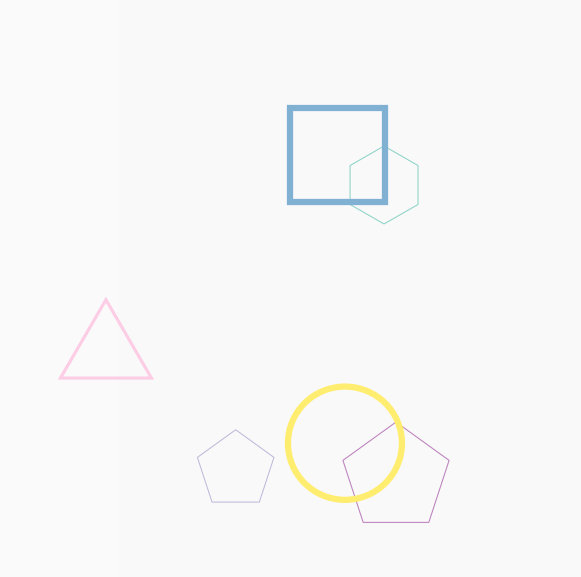[{"shape": "hexagon", "thickness": 0.5, "radius": 0.34, "center": [0.661, 0.679]}, {"shape": "pentagon", "thickness": 0.5, "radius": 0.35, "center": [0.405, 0.186]}, {"shape": "square", "thickness": 3, "radius": 0.41, "center": [0.581, 0.73]}, {"shape": "triangle", "thickness": 1.5, "radius": 0.45, "center": [0.182, 0.39]}, {"shape": "pentagon", "thickness": 0.5, "radius": 0.48, "center": [0.681, 0.172]}, {"shape": "circle", "thickness": 3, "radius": 0.49, "center": [0.593, 0.232]}]